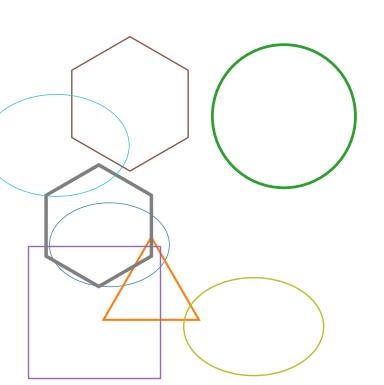[{"shape": "oval", "thickness": 0.5, "radius": 0.78, "center": [0.284, 0.364]}, {"shape": "triangle", "thickness": 1.5, "radius": 0.72, "center": [0.393, 0.241]}, {"shape": "circle", "thickness": 2, "radius": 0.93, "center": [0.737, 0.698]}, {"shape": "square", "thickness": 1, "radius": 0.86, "center": [0.244, 0.19]}, {"shape": "hexagon", "thickness": 1, "radius": 0.87, "center": [0.338, 0.73]}, {"shape": "hexagon", "thickness": 2.5, "radius": 0.79, "center": [0.256, 0.414]}, {"shape": "oval", "thickness": 1, "radius": 0.91, "center": [0.659, 0.152]}, {"shape": "oval", "thickness": 0.5, "radius": 0.95, "center": [0.146, 0.622]}]